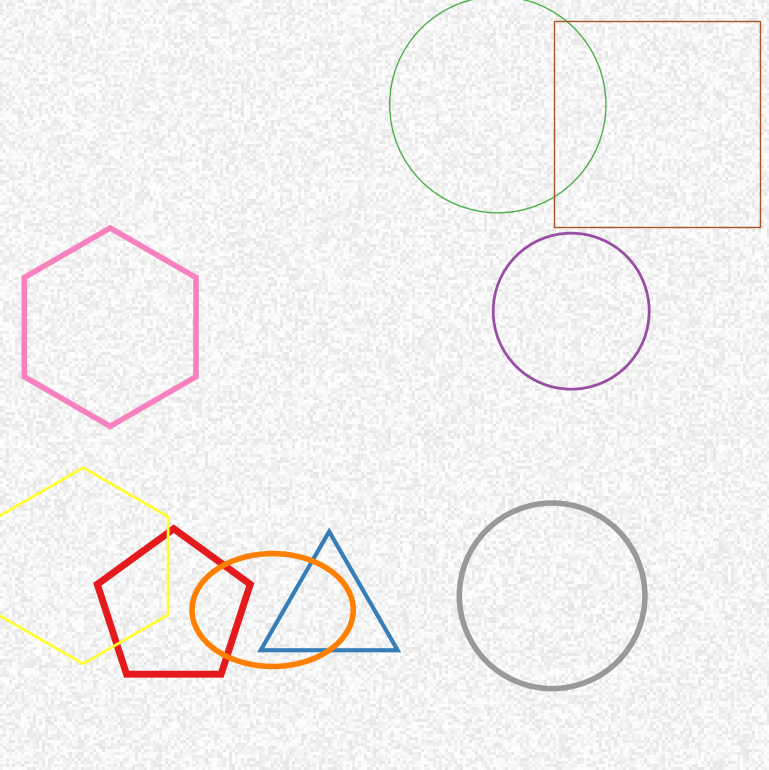[{"shape": "pentagon", "thickness": 2.5, "radius": 0.52, "center": [0.226, 0.209]}, {"shape": "triangle", "thickness": 1.5, "radius": 0.51, "center": [0.427, 0.207]}, {"shape": "circle", "thickness": 0.5, "radius": 0.7, "center": [0.646, 0.864]}, {"shape": "circle", "thickness": 1, "radius": 0.51, "center": [0.742, 0.596]}, {"shape": "oval", "thickness": 2, "radius": 0.52, "center": [0.354, 0.208]}, {"shape": "hexagon", "thickness": 1, "radius": 0.64, "center": [0.108, 0.265]}, {"shape": "square", "thickness": 0.5, "radius": 0.67, "center": [0.853, 0.839]}, {"shape": "hexagon", "thickness": 2, "radius": 0.64, "center": [0.143, 0.575]}, {"shape": "circle", "thickness": 2, "radius": 0.6, "center": [0.717, 0.226]}]